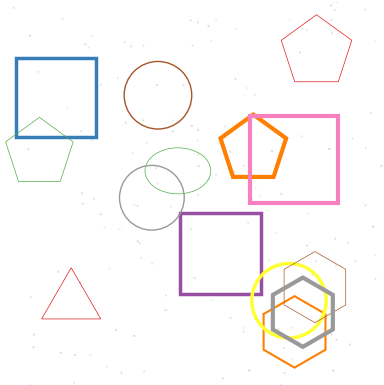[{"shape": "pentagon", "thickness": 0.5, "radius": 0.48, "center": [0.822, 0.865]}, {"shape": "triangle", "thickness": 0.5, "radius": 0.44, "center": [0.185, 0.216]}, {"shape": "square", "thickness": 2.5, "radius": 0.52, "center": [0.145, 0.747]}, {"shape": "oval", "thickness": 0.5, "radius": 0.43, "center": [0.462, 0.556]}, {"shape": "pentagon", "thickness": 0.5, "radius": 0.46, "center": [0.102, 0.603]}, {"shape": "square", "thickness": 2.5, "radius": 0.53, "center": [0.573, 0.342]}, {"shape": "hexagon", "thickness": 1.5, "radius": 0.46, "center": [0.765, 0.138]}, {"shape": "pentagon", "thickness": 3, "radius": 0.45, "center": [0.658, 0.613]}, {"shape": "circle", "thickness": 2.5, "radius": 0.48, "center": [0.751, 0.219]}, {"shape": "circle", "thickness": 1, "radius": 0.44, "center": [0.41, 0.753]}, {"shape": "hexagon", "thickness": 0.5, "radius": 0.46, "center": [0.818, 0.254]}, {"shape": "square", "thickness": 3, "radius": 0.57, "center": [0.763, 0.585]}, {"shape": "circle", "thickness": 1, "radius": 0.42, "center": [0.394, 0.486]}, {"shape": "hexagon", "thickness": 3, "radius": 0.45, "center": [0.787, 0.189]}]